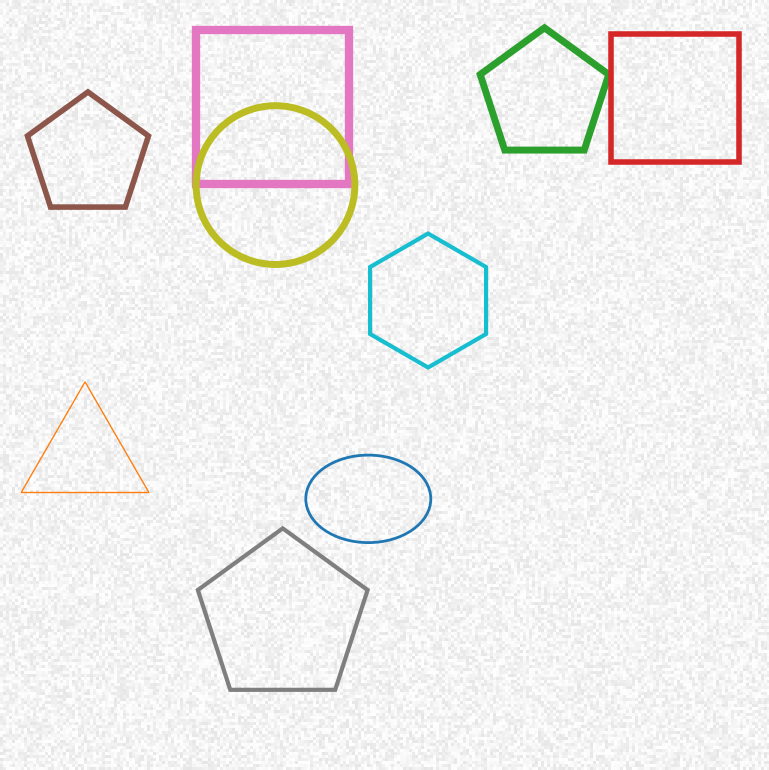[{"shape": "oval", "thickness": 1, "radius": 0.41, "center": [0.478, 0.352]}, {"shape": "triangle", "thickness": 0.5, "radius": 0.48, "center": [0.11, 0.408]}, {"shape": "pentagon", "thickness": 2.5, "radius": 0.44, "center": [0.707, 0.876]}, {"shape": "square", "thickness": 2, "radius": 0.42, "center": [0.876, 0.873]}, {"shape": "pentagon", "thickness": 2, "radius": 0.41, "center": [0.114, 0.798]}, {"shape": "square", "thickness": 3, "radius": 0.5, "center": [0.354, 0.861]}, {"shape": "pentagon", "thickness": 1.5, "radius": 0.58, "center": [0.367, 0.198]}, {"shape": "circle", "thickness": 2.5, "radius": 0.52, "center": [0.358, 0.76]}, {"shape": "hexagon", "thickness": 1.5, "radius": 0.43, "center": [0.556, 0.61]}]